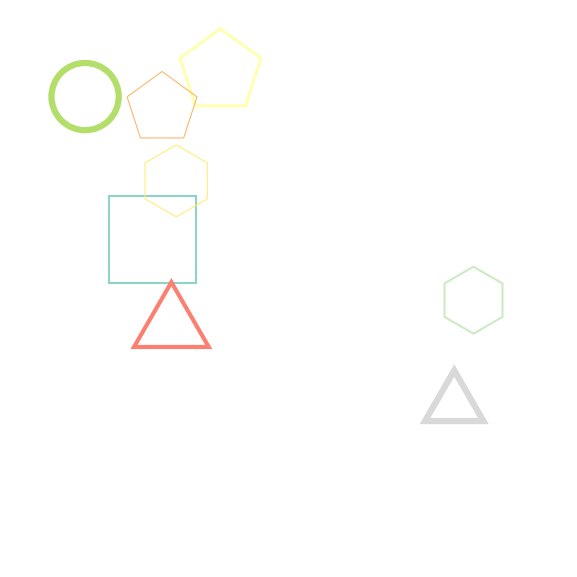[{"shape": "square", "thickness": 1, "radius": 0.38, "center": [0.265, 0.584]}, {"shape": "pentagon", "thickness": 1.5, "radius": 0.37, "center": [0.382, 0.876]}, {"shape": "triangle", "thickness": 2, "radius": 0.37, "center": [0.297, 0.436]}, {"shape": "pentagon", "thickness": 0.5, "radius": 0.32, "center": [0.281, 0.812]}, {"shape": "circle", "thickness": 3, "radius": 0.29, "center": [0.147, 0.832]}, {"shape": "triangle", "thickness": 3, "radius": 0.29, "center": [0.787, 0.299]}, {"shape": "hexagon", "thickness": 1, "radius": 0.29, "center": [0.82, 0.479]}, {"shape": "hexagon", "thickness": 0.5, "radius": 0.31, "center": [0.305, 0.686]}]